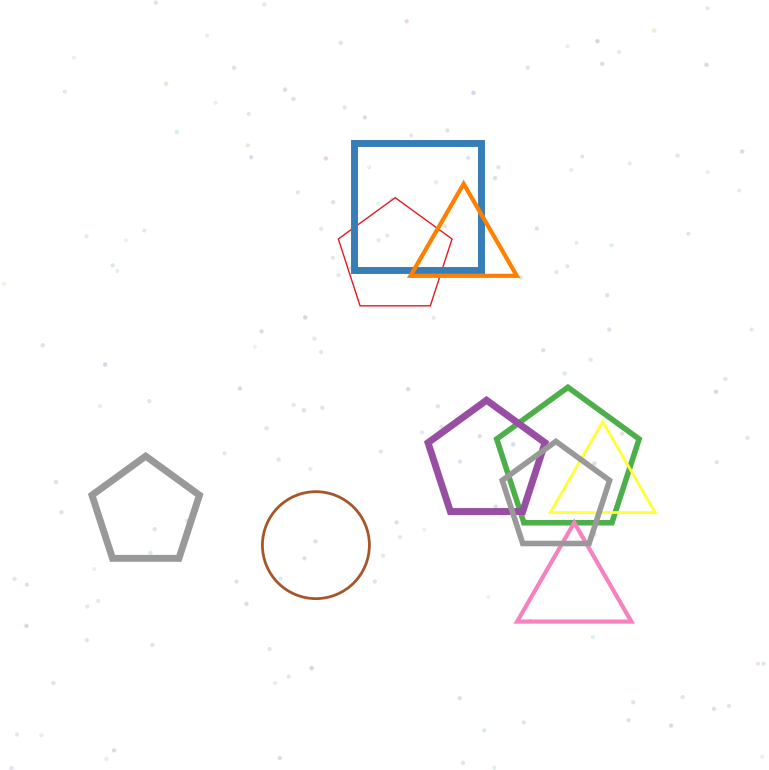[{"shape": "pentagon", "thickness": 0.5, "radius": 0.39, "center": [0.513, 0.666]}, {"shape": "square", "thickness": 2.5, "radius": 0.41, "center": [0.543, 0.732]}, {"shape": "pentagon", "thickness": 2, "radius": 0.49, "center": [0.738, 0.4]}, {"shape": "pentagon", "thickness": 2.5, "radius": 0.4, "center": [0.632, 0.4]}, {"shape": "triangle", "thickness": 1.5, "radius": 0.4, "center": [0.602, 0.682]}, {"shape": "triangle", "thickness": 1, "radius": 0.39, "center": [0.783, 0.374]}, {"shape": "circle", "thickness": 1, "radius": 0.35, "center": [0.41, 0.292]}, {"shape": "triangle", "thickness": 1.5, "radius": 0.43, "center": [0.746, 0.236]}, {"shape": "pentagon", "thickness": 2, "radius": 0.37, "center": [0.722, 0.353]}, {"shape": "pentagon", "thickness": 2.5, "radius": 0.37, "center": [0.189, 0.334]}]